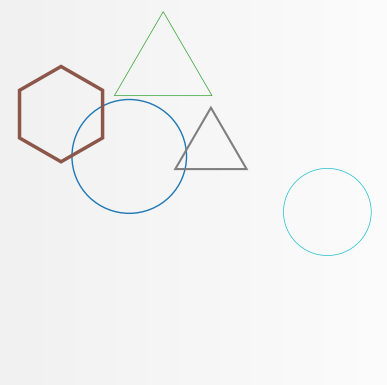[{"shape": "circle", "thickness": 1, "radius": 0.74, "center": [0.334, 0.594]}, {"shape": "triangle", "thickness": 0.5, "radius": 0.73, "center": [0.421, 0.824]}, {"shape": "hexagon", "thickness": 2.5, "radius": 0.62, "center": [0.158, 0.704]}, {"shape": "triangle", "thickness": 1.5, "radius": 0.53, "center": [0.544, 0.614]}, {"shape": "circle", "thickness": 0.5, "radius": 0.57, "center": [0.845, 0.449]}]